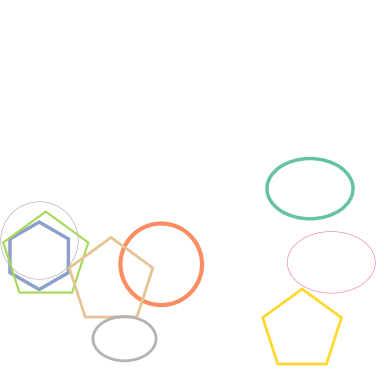[{"shape": "oval", "thickness": 2.5, "radius": 0.56, "center": [0.805, 0.51]}, {"shape": "circle", "thickness": 3, "radius": 0.53, "center": [0.419, 0.313]}, {"shape": "hexagon", "thickness": 2.5, "radius": 0.44, "center": [0.102, 0.336]}, {"shape": "oval", "thickness": 0.5, "radius": 0.57, "center": [0.861, 0.319]}, {"shape": "pentagon", "thickness": 1.5, "radius": 0.58, "center": [0.119, 0.334]}, {"shape": "pentagon", "thickness": 2, "radius": 0.54, "center": [0.785, 0.142]}, {"shape": "pentagon", "thickness": 2, "radius": 0.57, "center": [0.288, 0.269]}, {"shape": "oval", "thickness": 2, "radius": 0.41, "center": [0.323, 0.12]}, {"shape": "circle", "thickness": 0.5, "radius": 0.5, "center": [0.103, 0.375]}]